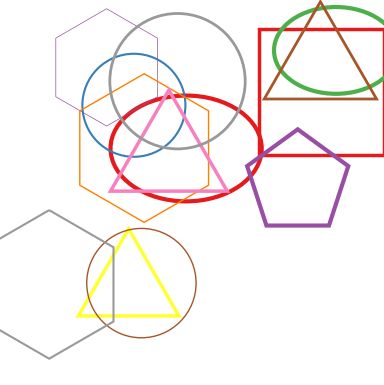[{"shape": "square", "thickness": 2.5, "radius": 0.81, "center": [0.836, 0.761]}, {"shape": "oval", "thickness": 3, "radius": 0.98, "center": [0.483, 0.614]}, {"shape": "circle", "thickness": 1.5, "radius": 0.67, "center": [0.348, 0.727]}, {"shape": "oval", "thickness": 3, "radius": 0.8, "center": [0.873, 0.869]}, {"shape": "hexagon", "thickness": 0.5, "radius": 0.76, "center": [0.277, 0.825]}, {"shape": "pentagon", "thickness": 3, "radius": 0.69, "center": [0.773, 0.526]}, {"shape": "hexagon", "thickness": 1, "radius": 0.97, "center": [0.374, 0.615]}, {"shape": "triangle", "thickness": 2.5, "radius": 0.75, "center": [0.334, 0.255]}, {"shape": "circle", "thickness": 1, "radius": 0.71, "center": [0.367, 0.265]}, {"shape": "triangle", "thickness": 2, "radius": 0.84, "center": [0.832, 0.827]}, {"shape": "triangle", "thickness": 2.5, "radius": 0.87, "center": [0.439, 0.591]}, {"shape": "hexagon", "thickness": 1.5, "radius": 0.96, "center": [0.128, 0.261]}, {"shape": "circle", "thickness": 2, "radius": 0.88, "center": [0.461, 0.789]}]